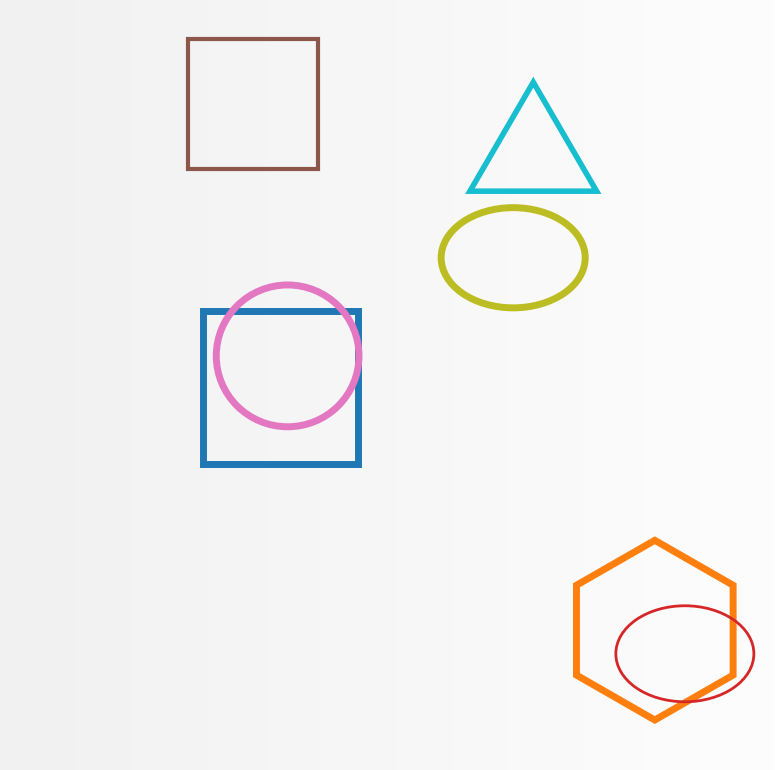[{"shape": "square", "thickness": 2.5, "radius": 0.5, "center": [0.362, 0.497]}, {"shape": "hexagon", "thickness": 2.5, "radius": 0.58, "center": [0.845, 0.182]}, {"shape": "oval", "thickness": 1, "radius": 0.45, "center": [0.884, 0.151]}, {"shape": "square", "thickness": 1.5, "radius": 0.42, "center": [0.327, 0.865]}, {"shape": "circle", "thickness": 2.5, "radius": 0.46, "center": [0.371, 0.538]}, {"shape": "oval", "thickness": 2.5, "radius": 0.46, "center": [0.662, 0.665]}, {"shape": "triangle", "thickness": 2, "radius": 0.47, "center": [0.688, 0.799]}]